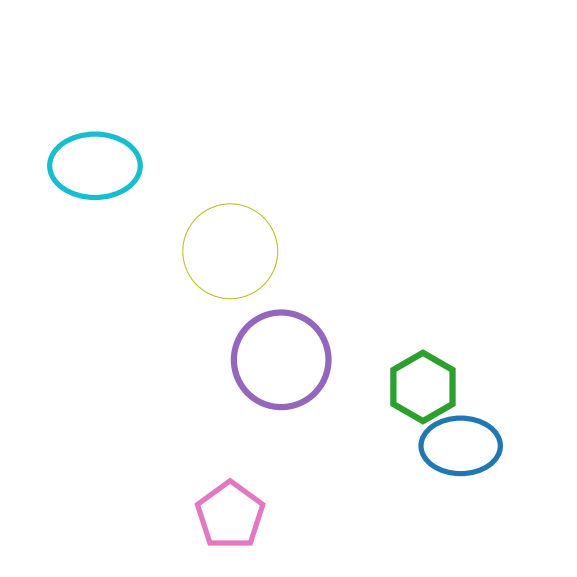[{"shape": "oval", "thickness": 2.5, "radius": 0.34, "center": [0.798, 0.227]}, {"shape": "hexagon", "thickness": 3, "radius": 0.3, "center": [0.732, 0.329]}, {"shape": "circle", "thickness": 3, "radius": 0.41, "center": [0.487, 0.376]}, {"shape": "pentagon", "thickness": 2.5, "radius": 0.3, "center": [0.399, 0.107]}, {"shape": "circle", "thickness": 0.5, "radius": 0.41, "center": [0.399, 0.564]}, {"shape": "oval", "thickness": 2.5, "radius": 0.39, "center": [0.164, 0.712]}]